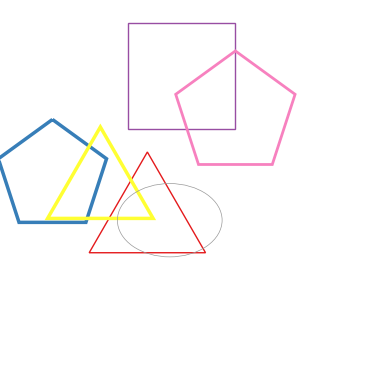[{"shape": "triangle", "thickness": 1, "radius": 0.87, "center": [0.383, 0.431]}, {"shape": "pentagon", "thickness": 2.5, "radius": 0.74, "center": [0.136, 0.542]}, {"shape": "square", "thickness": 1, "radius": 0.69, "center": [0.471, 0.803]}, {"shape": "triangle", "thickness": 2.5, "radius": 0.79, "center": [0.261, 0.512]}, {"shape": "pentagon", "thickness": 2, "radius": 0.82, "center": [0.611, 0.705]}, {"shape": "oval", "thickness": 0.5, "radius": 0.68, "center": [0.441, 0.428]}]